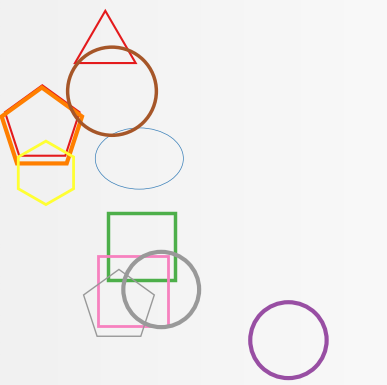[{"shape": "triangle", "thickness": 1.5, "radius": 0.45, "center": [0.272, 0.881]}, {"shape": "pentagon", "thickness": 1.5, "radius": 0.51, "center": [0.109, 0.677]}, {"shape": "oval", "thickness": 0.5, "radius": 0.57, "center": [0.36, 0.588]}, {"shape": "square", "thickness": 2.5, "radius": 0.44, "center": [0.366, 0.36]}, {"shape": "circle", "thickness": 3, "radius": 0.49, "center": [0.744, 0.116]}, {"shape": "pentagon", "thickness": 3, "radius": 0.55, "center": [0.108, 0.664]}, {"shape": "hexagon", "thickness": 2, "radius": 0.41, "center": [0.119, 0.551]}, {"shape": "circle", "thickness": 2.5, "radius": 0.57, "center": [0.289, 0.763]}, {"shape": "square", "thickness": 2, "radius": 0.46, "center": [0.343, 0.244]}, {"shape": "pentagon", "thickness": 1, "radius": 0.48, "center": [0.307, 0.204]}, {"shape": "circle", "thickness": 3, "radius": 0.49, "center": [0.416, 0.248]}]